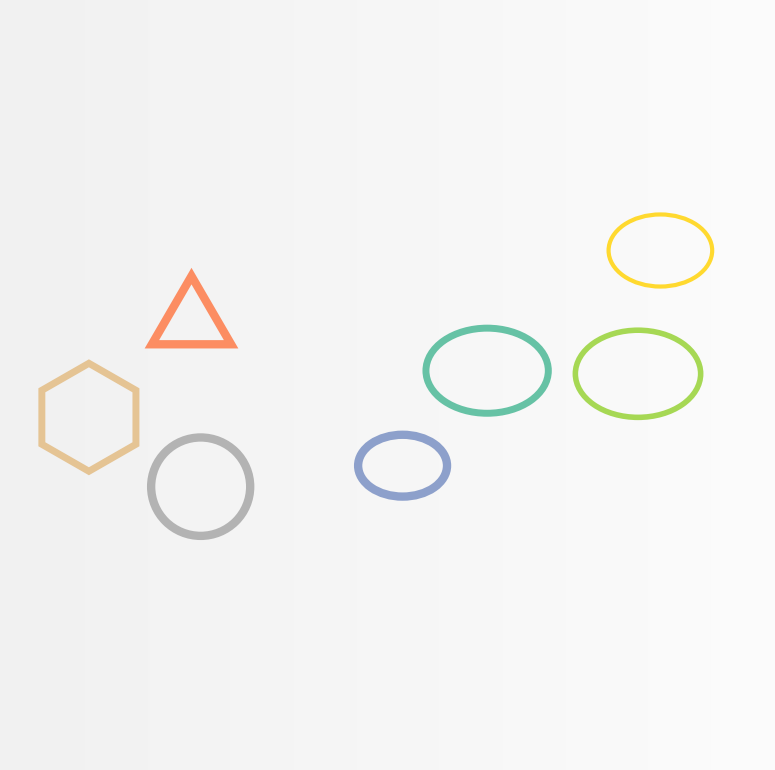[{"shape": "oval", "thickness": 2.5, "radius": 0.39, "center": [0.629, 0.519]}, {"shape": "triangle", "thickness": 3, "radius": 0.3, "center": [0.247, 0.582]}, {"shape": "oval", "thickness": 3, "radius": 0.29, "center": [0.519, 0.395]}, {"shape": "oval", "thickness": 2, "radius": 0.4, "center": [0.823, 0.515]}, {"shape": "oval", "thickness": 1.5, "radius": 0.33, "center": [0.852, 0.675]}, {"shape": "hexagon", "thickness": 2.5, "radius": 0.35, "center": [0.115, 0.458]}, {"shape": "circle", "thickness": 3, "radius": 0.32, "center": [0.259, 0.368]}]